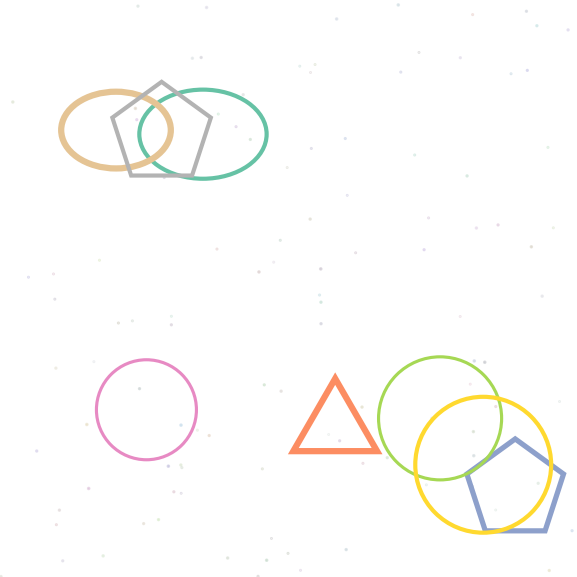[{"shape": "oval", "thickness": 2, "radius": 0.55, "center": [0.351, 0.767]}, {"shape": "triangle", "thickness": 3, "radius": 0.42, "center": [0.58, 0.26]}, {"shape": "pentagon", "thickness": 2.5, "radius": 0.44, "center": [0.892, 0.151]}, {"shape": "circle", "thickness": 1.5, "radius": 0.43, "center": [0.254, 0.29]}, {"shape": "circle", "thickness": 1.5, "radius": 0.53, "center": [0.762, 0.275]}, {"shape": "circle", "thickness": 2, "radius": 0.59, "center": [0.837, 0.194]}, {"shape": "oval", "thickness": 3, "radius": 0.47, "center": [0.201, 0.774]}, {"shape": "pentagon", "thickness": 2, "radius": 0.45, "center": [0.28, 0.768]}]